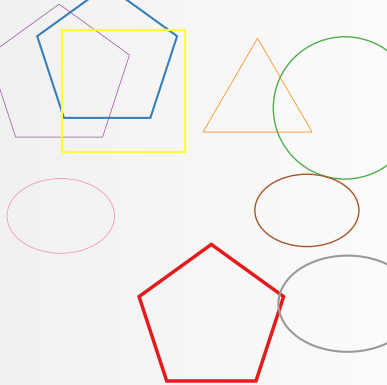[{"shape": "pentagon", "thickness": 2.5, "radius": 0.98, "center": [0.545, 0.169]}, {"shape": "pentagon", "thickness": 1.5, "radius": 0.95, "center": [0.277, 0.847]}, {"shape": "circle", "thickness": 1, "radius": 0.92, "center": [0.89, 0.72]}, {"shape": "pentagon", "thickness": 0.5, "radius": 0.95, "center": [0.153, 0.798]}, {"shape": "triangle", "thickness": 0.5, "radius": 0.81, "center": [0.665, 0.738]}, {"shape": "square", "thickness": 1.5, "radius": 0.79, "center": [0.319, 0.764]}, {"shape": "oval", "thickness": 1, "radius": 0.67, "center": [0.792, 0.453]}, {"shape": "oval", "thickness": 0.5, "radius": 0.69, "center": [0.157, 0.439]}, {"shape": "oval", "thickness": 1.5, "radius": 0.89, "center": [0.897, 0.211]}]